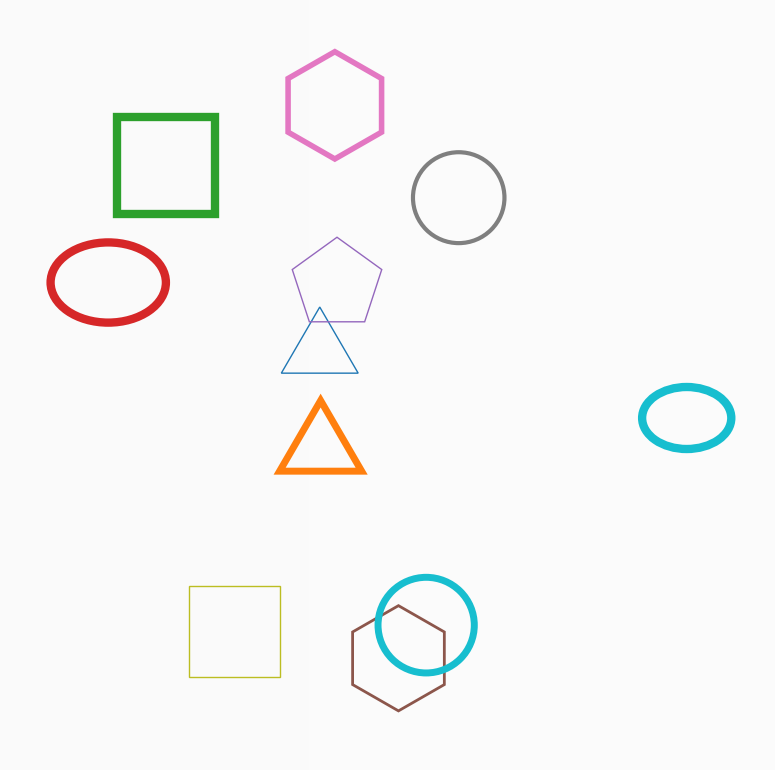[{"shape": "triangle", "thickness": 0.5, "radius": 0.29, "center": [0.413, 0.544]}, {"shape": "triangle", "thickness": 2.5, "radius": 0.31, "center": [0.414, 0.419]}, {"shape": "square", "thickness": 3, "radius": 0.32, "center": [0.214, 0.785]}, {"shape": "oval", "thickness": 3, "radius": 0.37, "center": [0.14, 0.633]}, {"shape": "pentagon", "thickness": 0.5, "radius": 0.3, "center": [0.435, 0.631]}, {"shape": "hexagon", "thickness": 1, "radius": 0.34, "center": [0.514, 0.145]}, {"shape": "hexagon", "thickness": 2, "radius": 0.35, "center": [0.432, 0.863]}, {"shape": "circle", "thickness": 1.5, "radius": 0.3, "center": [0.592, 0.743]}, {"shape": "square", "thickness": 0.5, "radius": 0.3, "center": [0.303, 0.18]}, {"shape": "circle", "thickness": 2.5, "radius": 0.31, "center": [0.55, 0.188]}, {"shape": "oval", "thickness": 3, "radius": 0.29, "center": [0.886, 0.457]}]